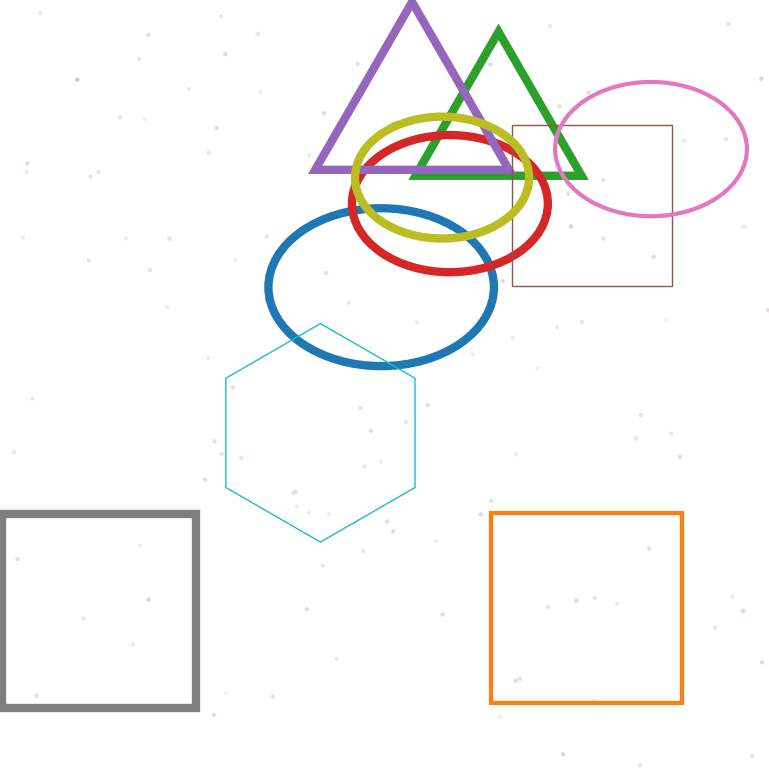[{"shape": "oval", "thickness": 3, "radius": 0.73, "center": [0.495, 0.627]}, {"shape": "square", "thickness": 1.5, "radius": 0.62, "center": [0.762, 0.21]}, {"shape": "triangle", "thickness": 3, "radius": 0.62, "center": [0.647, 0.834]}, {"shape": "oval", "thickness": 3, "radius": 0.64, "center": [0.584, 0.736]}, {"shape": "triangle", "thickness": 3, "radius": 0.73, "center": [0.535, 0.852]}, {"shape": "square", "thickness": 0.5, "radius": 0.52, "center": [0.769, 0.733]}, {"shape": "oval", "thickness": 1.5, "radius": 0.62, "center": [0.845, 0.806]}, {"shape": "square", "thickness": 3, "radius": 0.63, "center": [0.129, 0.206]}, {"shape": "oval", "thickness": 3, "radius": 0.57, "center": [0.574, 0.769]}, {"shape": "hexagon", "thickness": 0.5, "radius": 0.71, "center": [0.416, 0.438]}]